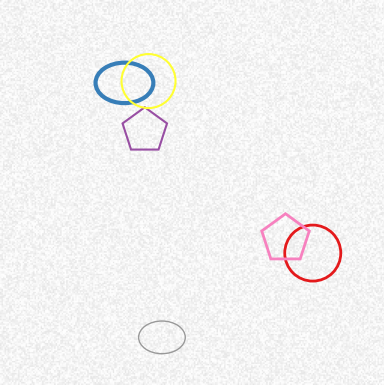[{"shape": "circle", "thickness": 2, "radius": 0.36, "center": [0.812, 0.343]}, {"shape": "oval", "thickness": 3, "radius": 0.38, "center": [0.323, 0.785]}, {"shape": "pentagon", "thickness": 1.5, "radius": 0.3, "center": [0.376, 0.661]}, {"shape": "circle", "thickness": 1.5, "radius": 0.35, "center": [0.386, 0.789]}, {"shape": "pentagon", "thickness": 2, "radius": 0.32, "center": [0.742, 0.38]}, {"shape": "oval", "thickness": 1, "radius": 0.3, "center": [0.421, 0.124]}]